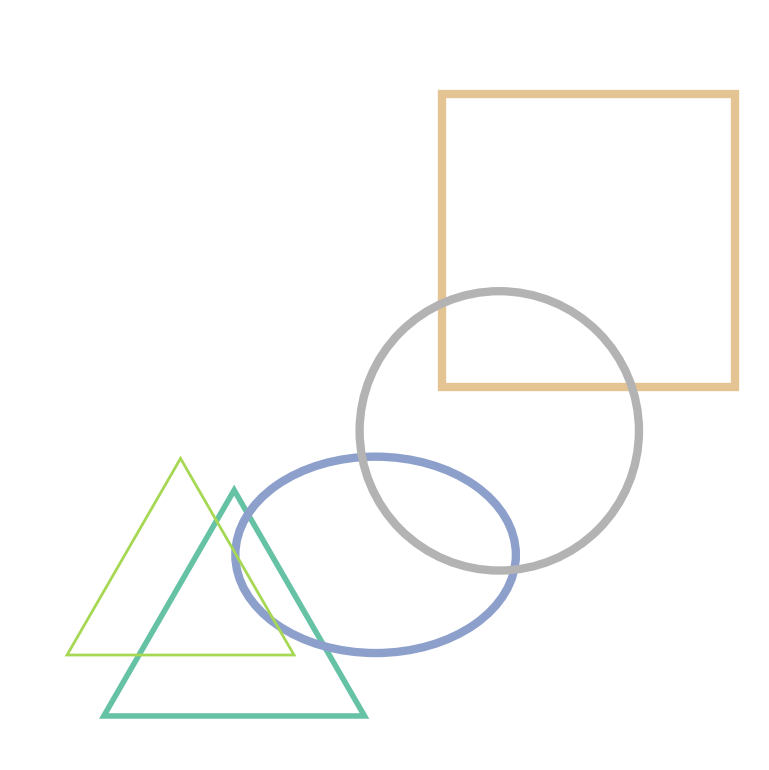[{"shape": "triangle", "thickness": 2, "radius": 0.98, "center": [0.304, 0.168]}, {"shape": "oval", "thickness": 3, "radius": 0.91, "center": [0.488, 0.279]}, {"shape": "triangle", "thickness": 1, "radius": 0.85, "center": [0.234, 0.234]}, {"shape": "square", "thickness": 3, "radius": 0.95, "center": [0.765, 0.688]}, {"shape": "circle", "thickness": 3, "radius": 0.91, "center": [0.648, 0.44]}]